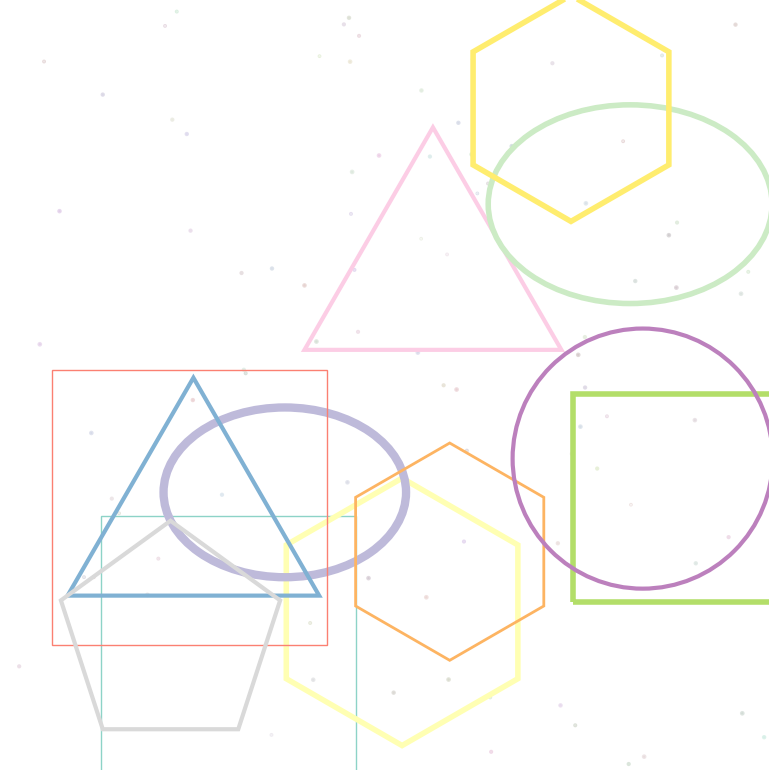[{"shape": "square", "thickness": 0.5, "radius": 0.83, "center": [0.297, 0.163]}, {"shape": "hexagon", "thickness": 2, "radius": 0.87, "center": [0.522, 0.205]}, {"shape": "oval", "thickness": 3, "radius": 0.79, "center": [0.37, 0.361]}, {"shape": "square", "thickness": 0.5, "radius": 0.89, "center": [0.246, 0.341]}, {"shape": "triangle", "thickness": 1.5, "radius": 0.94, "center": [0.251, 0.321]}, {"shape": "hexagon", "thickness": 1, "radius": 0.71, "center": [0.584, 0.284]}, {"shape": "square", "thickness": 2, "radius": 0.67, "center": [0.879, 0.353]}, {"shape": "triangle", "thickness": 1.5, "radius": 0.96, "center": [0.562, 0.642]}, {"shape": "pentagon", "thickness": 1.5, "radius": 0.75, "center": [0.221, 0.174]}, {"shape": "circle", "thickness": 1.5, "radius": 0.84, "center": [0.835, 0.404]}, {"shape": "oval", "thickness": 2, "radius": 0.92, "center": [0.818, 0.735]}, {"shape": "hexagon", "thickness": 2, "radius": 0.73, "center": [0.742, 0.859]}]